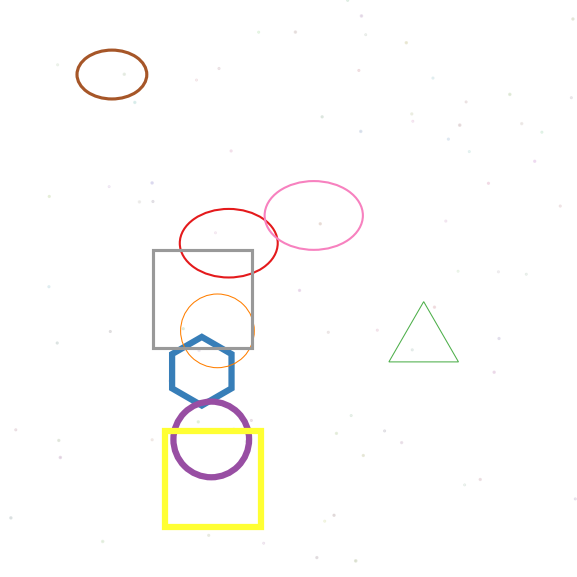[{"shape": "oval", "thickness": 1, "radius": 0.42, "center": [0.396, 0.578]}, {"shape": "hexagon", "thickness": 3, "radius": 0.3, "center": [0.349, 0.356]}, {"shape": "triangle", "thickness": 0.5, "radius": 0.35, "center": [0.734, 0.407]}, {"shape": "circle", "thickness": 3, "radius": 0.33, "center": [0.366, 0.238]}, {"shape": "circle", "thickness": 0.5, "radius": 0.32, "center": [0.377, 0.426]}, {"shape": "square", "thickness": 3, "radius": 0.42, "center": [0.369, 0.17]}, {"shape": "oval", "thickness": 1.5, "radius": 0.3, "center": [0.194, 0.87]}, {"shape": "oval", "thickness": 1, "radius": 0.43, "center": [0.543, 0.626]}, {"shape": "square", "thickness": 1.5, "radius": 0.43, "center": [0.351, 0.481]}]